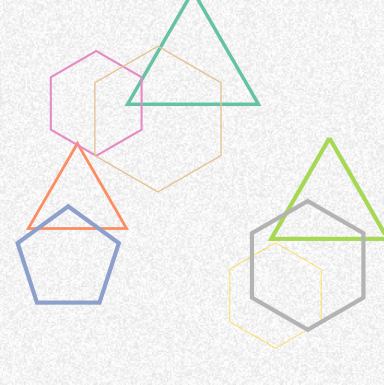[{"shape": "triangle", "thickness": 2.5, "radius": 0.98, "center": [0.501, 0.827]}, {"shape": "triangle", "thickness": 2, "radius": 0.74, "center": [0.201, 0.48]}, {"shape": "pentagon", "thickness": 3, "radius": 0.69, "center": [0.177, 0.326]}, {"shape": "hexagon", "thickness": 1.5, "radius": 0.68, "center": [0.25, 0.731]}, {"shape": "triangle", "thickness": 3, "radius": 0.87, "center": [0.856, 0.467]}, {"shape": "hexagon", "thickness": 0.5, "radius": 0.68, "center": [0.716, 0.233]}, {"shape": "hexagon", "thickness": 1, "radius": 0.95, "center": [0.41, 0.691]}, {"shape": "hexagon", "thickness": 3, "radius": 0.84, "center": [0.799, 0.311]}]